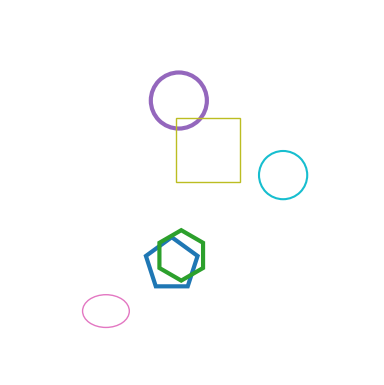[{"shape": "pentagon", "thickness": 3, "radius": 0.35, "center": [0.446, 0.313]}, {"shape": "hexagon", "thickness": 3, "radius": 0.33, "center": [0.471, 0.337]}, {"shape": "circle", "thickness": 3, "radius": 0.36, "center": [0.465, 0.739]}, {"shape": "oval", "thickness": 1, "radius": 0.3, "center": [0.275, 0.192]}, {"shape": "square", "thickness": 1, "radius": 0.41, "center": [0.541, 0.611]}, {"shape": "circle", "thickness": 1.5, "radius": 0.31, "center": [0.735, 0.545]}]